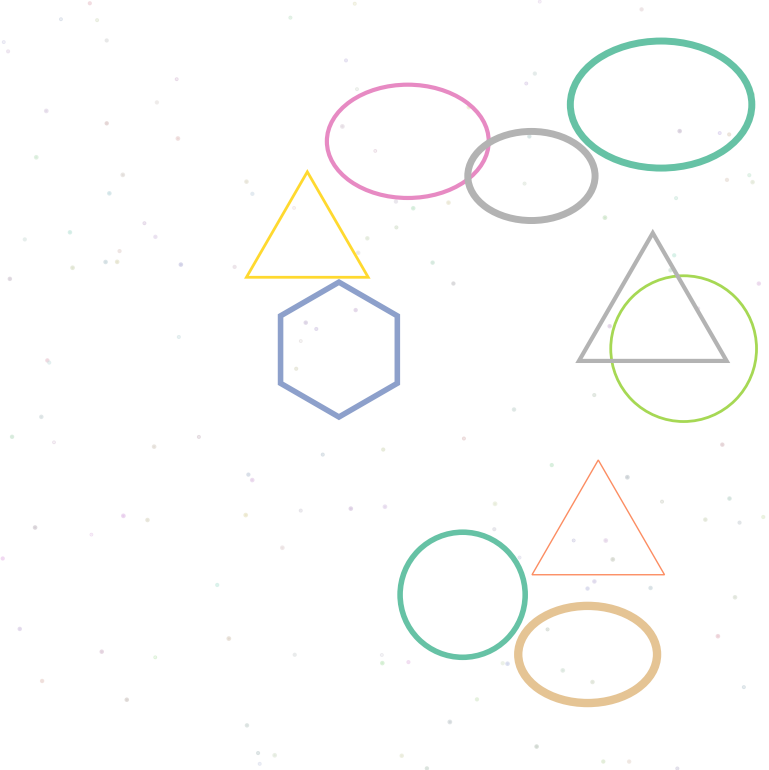[{"shape": "oval", "thickness": 2.5, "radius": 0.59, "center": [0.859, 0.864]}, {"shape": "circle", "thickness": 2, "radius": 0.41, "center": [0.601, 0.228]}, {"shape": "triangle", "thickness": 0.5, "radius": 0.5, "center": [0.777, 0.303]}, {"shape": "hexagon", "thickness": 2, "radius": 0.44, "center": [0.44, 0.546]}, {"shape": "oval", "thickness": 1.5, "radius": 0.53, "center": [0.53, 0.816]}, {"shape": "circle", "thickness": 1, "radius": 0.47, "center": [0.888, 0.547]}, {"shape": "triangle", "thickness": 1, "radius": 0.46, "center": [0.399, 0.686]}, {"shape": "oval", "thickness": 3, "radius": 0.45, "center": [0.763, 0.15]}, {"shape": "triangle", "thickness": 1.5, "radius": 0.55, "center": [0.848, 0.587]}, {"shape": "oval", "thickness": 2.5, "radius": 0.41, "center": [0.69, 0.771]}]